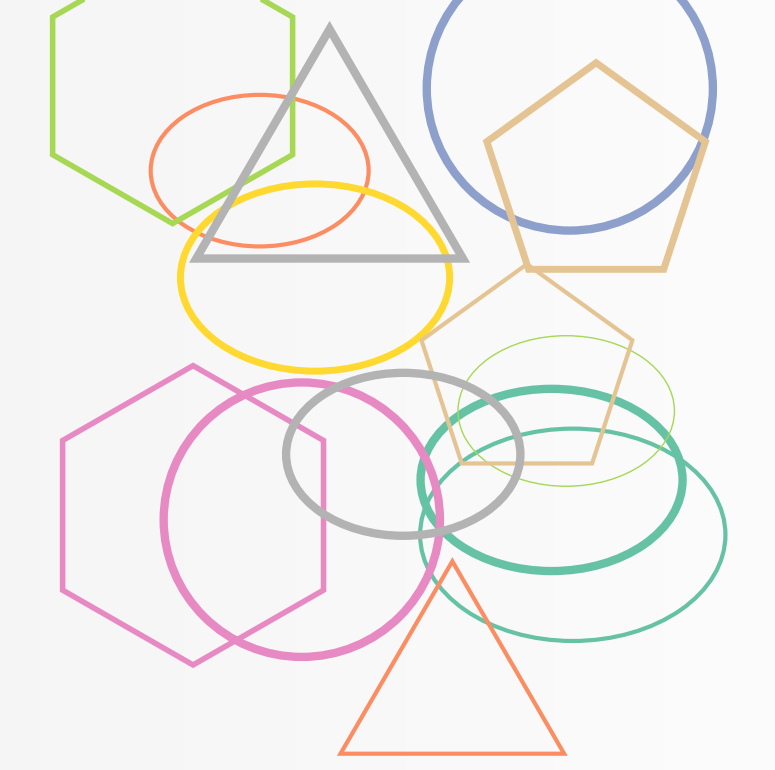[{"shape": "oval", "thickness": 1.5, "radius": 0.98, "center": [0.739, 0.305]}, {"shape": "oval", "thickness": 3, "radius": 0.85, "center": [0.712, 0.377]}, {"shape": "oval", "thickness": 1.5, "radius": 0.7, "center": [0.335, 0.778]}, {"shape": "triangle", "thickness": 1.5, "radius": 0.83, "center": [0.584, 0.104]}, {"shape": "circle", "thickness": 3, "radius": 0.92, "center": [0.735, 0.885]}, {"shape": "hexagon", "thickness": 2, "radius": 0.97, "center": [0.249, 0.331]}, {"shape": "circle", "thickness": 3, "radius": 0.89, "center": [0.389, 0.325]}, {"shape": "oval", "thickness": 0.5, "radius": 0.7, "center": [0.731, 0.466]}, {"shape": "hexagon", "thickness": 2, "radius": 0.89, "center": [0.223, 0.888]}, {"shape": "oval", "thickness": 2.5, "radius": 0.87, "center": [0.407, 0.64]}, {"shape": "pentagon", "thickness": 1.5, "radius": 0.72, "center": [0.68, 0.514]}, {"shape": "pentagon", "thickness": 2.5, "radius": 0.74, "center": [0.769, 0.77]}, {"shape": "oval", "thickness": 3, "radius": 0.76, "center": [0.52, 0.41]}, {"shape": "triangle", "thickness": 3, "radius": 0.99, "center": [0.425, 0.764]}]